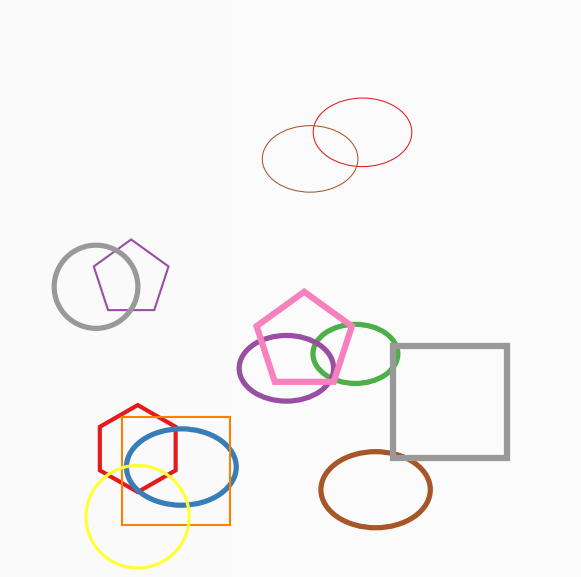[{"shape": "oval", "thickness": 0.5, "radius": 0.42, "center": [0.624, 0.77]}, {"shape": "hexagon", "thickness": 2, "radius": 0.38, "center": [0.237, 0.222]}, {"shape": "oval", "thickness": 2.5, "radius": 0.47, "center": [0.312, 0.19]}, {"shape": "oval", "thickness": 2.5, "radius": 0.37, "center": [0.611, 0.386]}, {"shape": "oval", "thickness": 2.5, "radius": 0.41, "center": [0.493, 0.361]}, {"shape": "pentagon", "thickness": 1, "radius": 0.34, "center": [0.226, 0.517]}, {"shape": "square", "thickness": 1, "radius": 0.47, "center": [0.302, 0.183]}, {"shape": "circle", "thickness": 1.5, "radius": 0.44, "center": [0.237, 0.104]}, {"shape": "oval", "thickness": 2.5, "radius": 0.47, "center": [0.646, 0.151]}, {"shape": "oval", "thickness": 0.5, "radius": 0.41, "center": [0.534, 0.724]}, {"shape": "pentagon", "thickness": 3, "radius": 0.43, "center": [0.523, 0.408]}, {"shape": "square", "thickness": 3, "radius": 0.49, "center": [0.774, 0.303]}, {"shape": "circle", "thickness": 2.5, "radius": 0.36, "center": [0.165, 0.503]}]